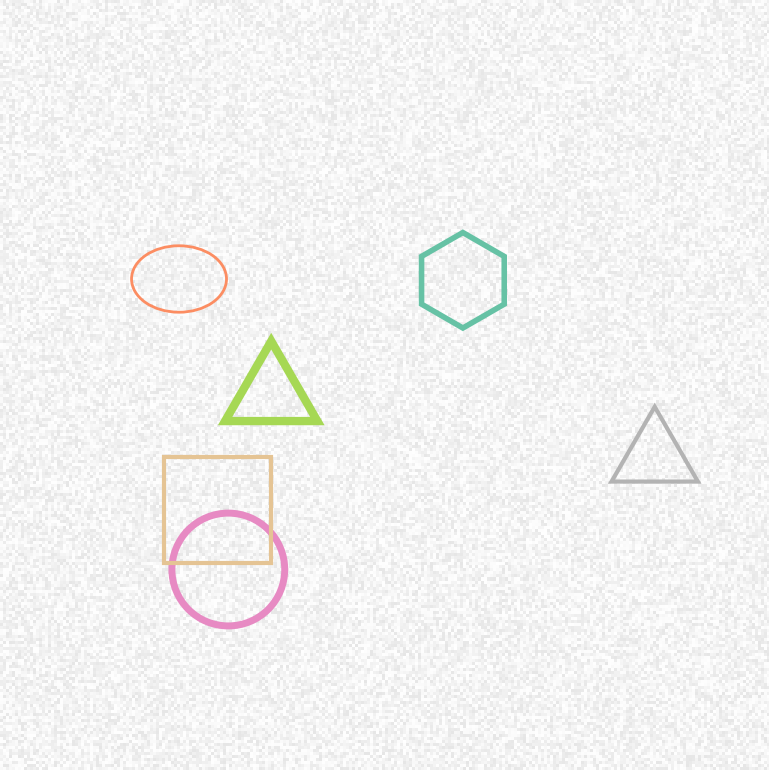[{"shape": "hexagon", "thickness": 2, "radius": 0.31, "center": [0.601, 0.636]}, {"shape": "oval", "thickness": 1, "radius": 0.31, "center": [0.232, 0.638]}, {"shape": "circle", "thickness": 2.5, "radius": 0.37, "center": [0.297, 0.26]}, {"shape": "triangle", "thickness": 3, "radius": 0.35, "center": [0.352, 0.488]}, {"shape": "square", "thickness": 1.5, "radius": 0.35, "center": [0.283, 0.338]}, {"shape": "triangle", "thickness": 1.5, "radius": 0.32, "center": [0.85, 0.407]}]